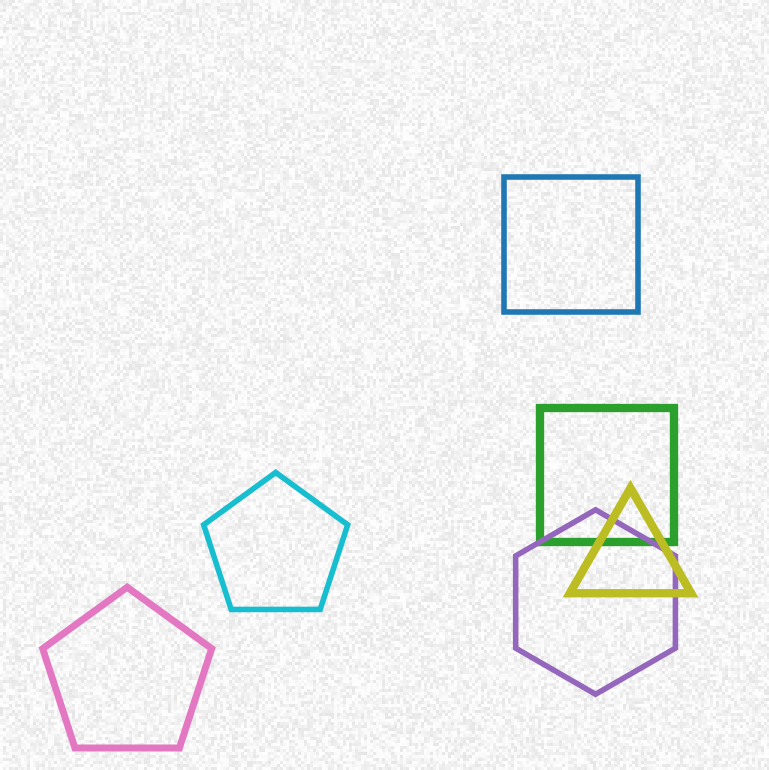[{"shape": "square", "thickness": 2, "radius": 0.44, "center": [0.741, 0.683]}, {"shape": "square", "thickness": 3, "radius": 0.44, "center": [0.788, 0.383]}, {"shape": "hexagon", "thickness": 2, "radius": 0.6, "center": [0.773, 0.218]}, {"shape": "pentagon", "thickness": 2.5, "radius": 0.58, "center": [0.165, 0.122]}, {"shape": "triangle", "thickness": 3, "radius": 0.46, "center": [0.819, 0.275]}, {"shape": "pentagon", "thickness": 2, "radius": 0.49, "center": [0.358, 0.288]}]